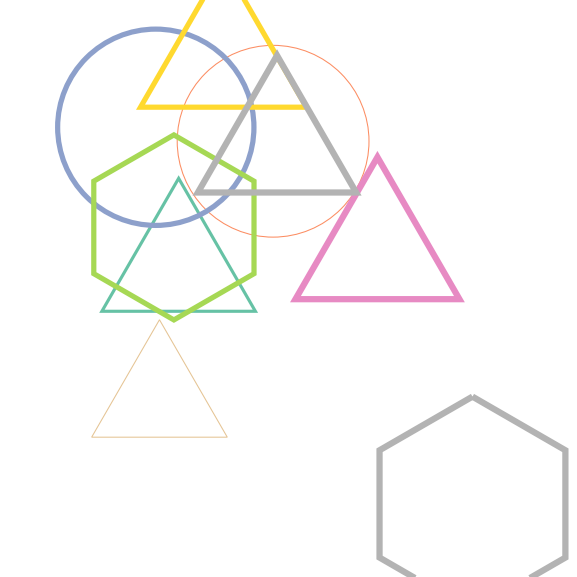[{"shape": "triangle", "thickness": 1.5, "radius": 0.77, "center": [0.309, 0.537]}, {"shape": "circle", "thickness": 0.5, "radius": 0.83, "center": [0.473, 0.755]}, {"shape": "circle", "thickness": 2.5, "radius": 0.85, "center": [0.27, 0.779]}, {"shape": "triangle", "thickness": 3, "radius": 0.82, "center": [0.654, 0.563]}, {"shape": "hexagon", "thickness": 2.5, "radius": 0.8, "center": [0.301, 0.605]}, {"shape": "triangle", "thickness": 2.5, "radius": 0.83, "center": [0.387, 0.896]}, {"shape": "triangle", "thickness": 0.5, "radius": 0.68, "center": [0.276, 0.31]}, {"shape": "triangle", "thickness": 3, "radius": 0.79, "center": [0.48, 0.745]}, {"shape": "hexagon", "thickness": 3, "radius": 0.93, "center": [0.818, 0.127]}]